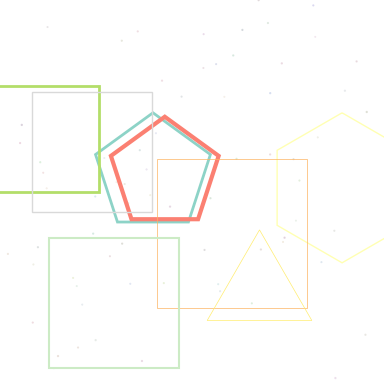[{"shape": "pentagon", "thickness": 2, "radius": 0.78, "center": [0.397, 0.55]}, {"shape": "hexagon", "thickness": 1, "radius": 0.97, "center": [0.889, 0.512]}, {"shape": "pentagon", "thickness": 3, "radius": 0.74, "center": [0.428, 0.55]}, {"shape": "square", "thickness": 0.5, "radius": 0.97, "center": [0.603, 0.393]}, {"shape": "square", "thickness": 2, "radius": 0.69, "center": [0.119, 0.639]}, {"shape": "square", "thickness": 1, "radius": 0.78, "center": [0.238, 0.604]}, {"shape": "square", "thickness": 1.5, "radius": 0.85, "center": [0.297, 0.212]}, {"shape": "triangle", "thickness": 0.5, "radius": 0.78, "center": [0.674, 0.246]}]